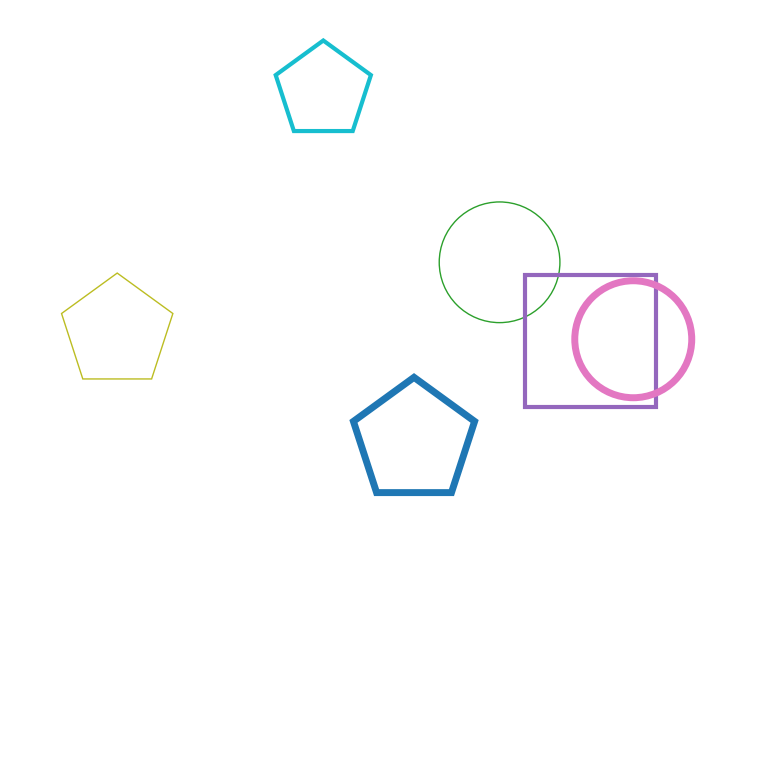[{"shape": "pentagon", "thickness": 2.5, "radius": 0.41, "center": [0.538, 0.427]}, {"shape": "circle", "thickness": 0.5, "radius": 0.39, "center": [0.649, 0.659]}, {"shape": "square", "thickness": 1.5, "radius": 0.43, "center": [0.767, 0.557]}, {"shape": "circle", "thickness": 2.5, "radius": 0.38, "center": [0.822, 0.559]}, {"shape": "pentagon", "thickness": 0.5, "radius": 0.38, "center": [0.152, 0.569]}, {"shape": "pentagon", "thickness": 1.5, "radius": 0.33, "center": [0.42, 0.882]}]